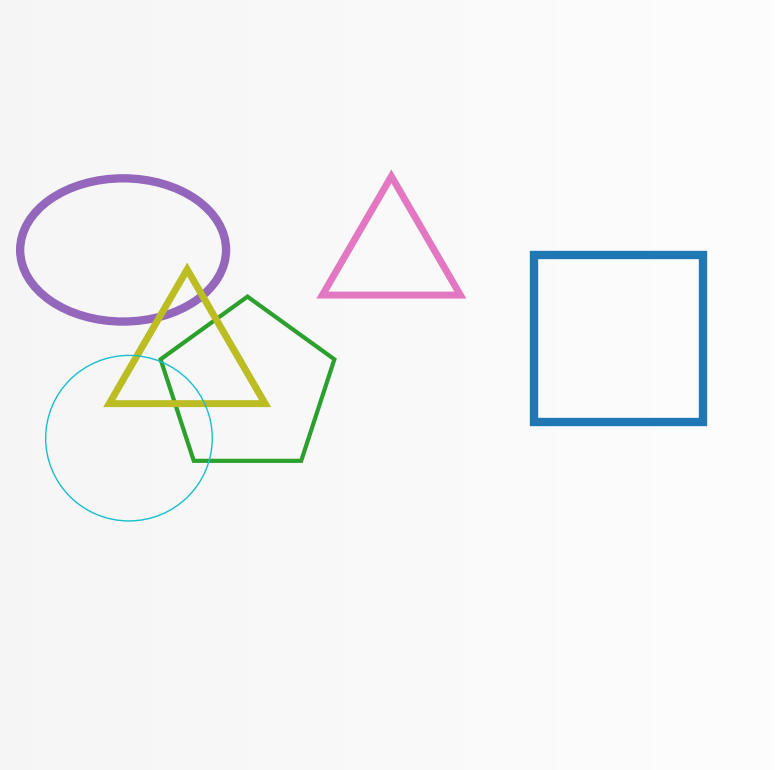[{"shape": "square", "thickness": 3, "radius": 0.54, "center": [0.798, 0.56]}, {"shape": "pentagon", "thickness": 1.5, "radius": 0.59, "center": [0.319, 0.497]}, {"shape": "oval", "thickness": 3, "radius": 0.66, "center": [0.159, 0.675]}, {"shape": "triangle", "thickness": 2.5, "radius": 0.51, "center": [0.505, 0.668]}, {"shape": "triangle", "thickness": 2.5, "radius": 0.58, "center": [0.242, 0.534]}, {"shape": "circle", "thickness": 0.5, "radius": 0.54, "center": [0.166, 0.431]}]